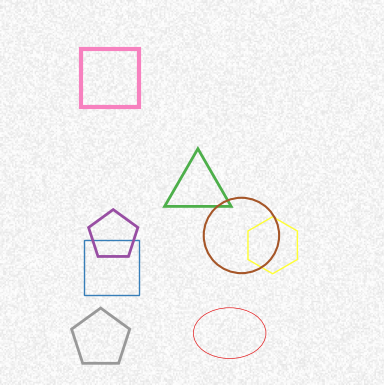[{"shape": "oval", "thickness": 0.5, "radius": 0.47, "center": [0.596, 0.135]}, {"shape": "square", "thickness": 1, "radius": 0.36, "center": [0.29, 0.306]}, {"shape": "triangle", "thickness": 2, "radius": 0.5, "center": [0.514, 0.514]}, {"shape": "pentagon", "thickness": 2, "radius": 0.34, "center": [0.294, 0.388]}, {"shape": "hexagon", "thickness": 1, "radius": 0.37, "center": [0.708, 0.363]}, {"shape": "circle", "thickness": 1.5, "radius": 0.49, "center": [0.627, 0.388]}, {"shape": "square", "thickness": 3, "radius": 0.38, "center": [0.285, 0.797]}, {"shape": "pentagon", "thickness": 2, "radius": 0.4, "center": [0.261, 0.121]}]